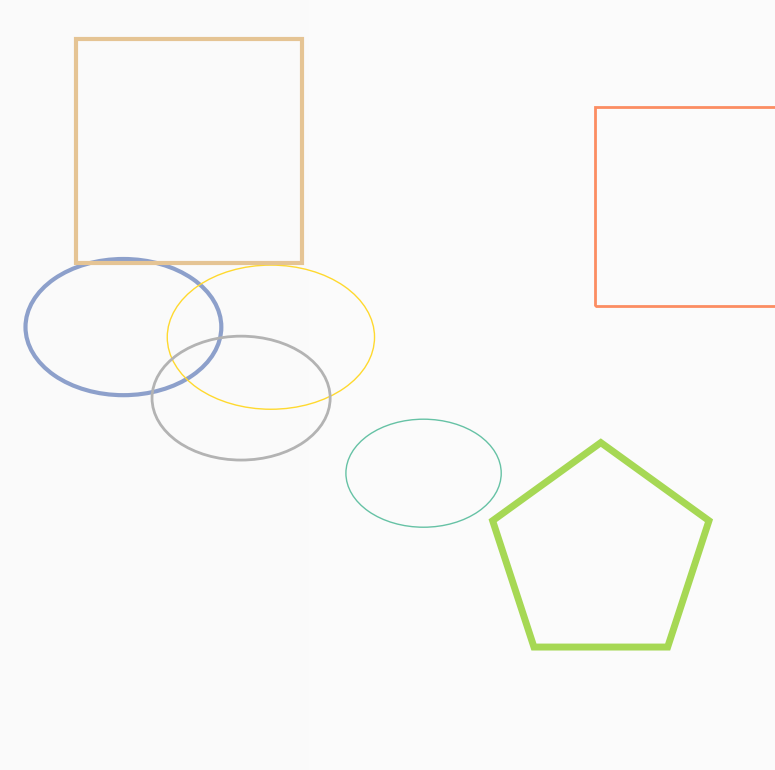[{"shape": "oval", "thickness": 0.5, "radius": 0.5, "center": [0.547, 0.385]}, {"shape": "square", "thickness": 1, "radius": 0.65, "center": [0.898, 0.732]}, {"shape": "oval", "thickness": 1.5, "radius": 0.63, "center": [0.159, 0.575]}, {"shape": "pentagon", "thickness": 2.5, "radius": 0.73, "center": [0.775, 0.278]}, {"shape": "oval", "thickness": 0.5, "radius": 0.67, "center": [0.35, 0.562]}, {"shape": "square", "thickness": 1.5, "radius": 0.73, "center": [0.243, 0.804]}, {"shape": "oval", "thickness": 1, "radius": 0.57, "center": [0.311, 0.483]}]